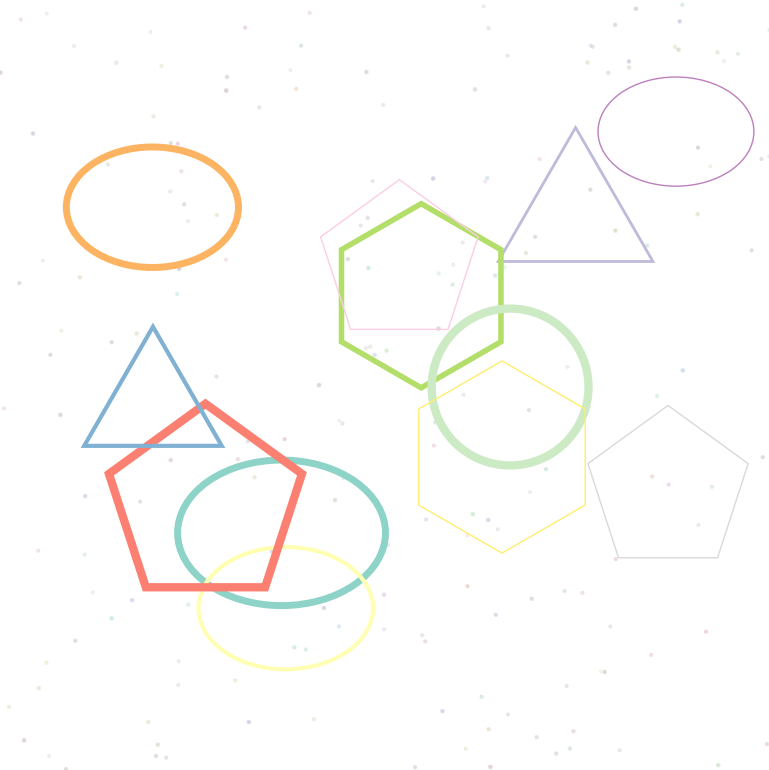[{"shape": "oval", "thickness": 2.5, "radius": 0.68, "center": [0.366, 0.308]}, {"shape": "oval", "thickness": 1.5, "radius": 0.57, "center": [0.371, 0.21]}, {"shape": "triangle", "thickness": 1, "radius": 0.58, "center": [0.748, 0.718]}, {"shape": "pentagon", "thickness": 3, "radius": 0.66, "center": [0.267, 0.344]}, {"shape": "triangle", "thickness": 1.5, "radius": 0.52, "center": [0.199, 0.473]}, {"shape": "oval", "thickness": 2.5, "radius": 0.56, "center": [0.198, 0.731]}, {"shape": "hexagon", "thickness": 2, "radius": 0.6, "center": [0.547, 0.616]}, {"shape": "pentagon", "thickness": 0.5, "radius": 0.54, "center": [0.519, 0.659]}, {"shape": "pentagon", "thickness": 0.5, "radius": 0.55, "center": [0.868, 0.364]}, {"shape": "oval", "thickness": 0.5, "radius": 0.51, "center": [0.878, 0.829]}, {"shape": "circle", "thickness": 3, "radius": 0.51, "center": [0.662, 0.497]}, {"shape": "hexagon", "thickness": 0.5, "radius": 0.62, "center": [0.652, 0.406]}]